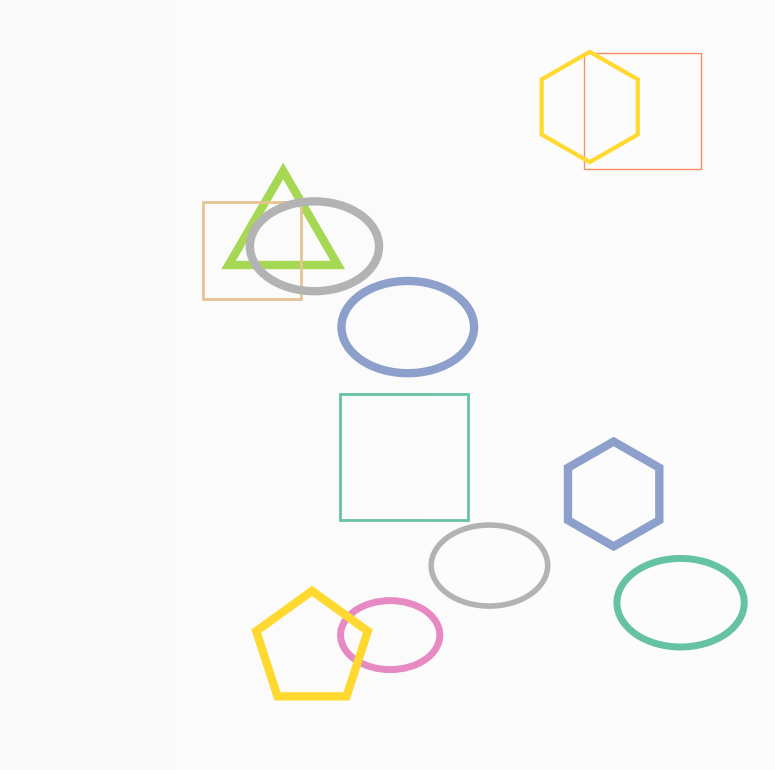[{"shape": "oval", "thickness": 2.5, "radius": 0.41, "center": [0.878, 0.217]}, {"shape": "square", "thickness": 1, "radius": 0.41, "center": [0.521, 0.406]}, {"shape": "square", "thickness": 0.5, "radius": 0.38, "center": [0.829, 0.856]}, {"shape": "oval", "thickness": 3, "radius": 0.43, "center": [0.526, 0.575]}, {"shape": "hexagon", "thickness": 3, "radius": 0.34, "center": [0.792, 0.358]}, {"shape": "oval", "thickness": 2.5, "radius": 0.32, "center": [0.503, 0.175]}, {"shape": "triangle", "thickness": 3, "radius": 0.41, "center": [0.365, 0.697]}, {"shape": "hexagon", "thickness": 1.5, "radius": 0.36, "center": [0.761, 0.861]}, {"shape": "pentagon", "thickness": 3, "radius": 0.38, "center": [0.403, 0.157]}, {"shape": "square", "thickness": 1, "radius": 0.31, "center": [0.325, 0.675]}, {"shape": "oval", "thickness": 2, "radius": 0.38, "center": [0.632, 0.266]}, {"shape": "oval", "thickness": 3, "radius": 0.42, "center": [0.406, 0.68]}]